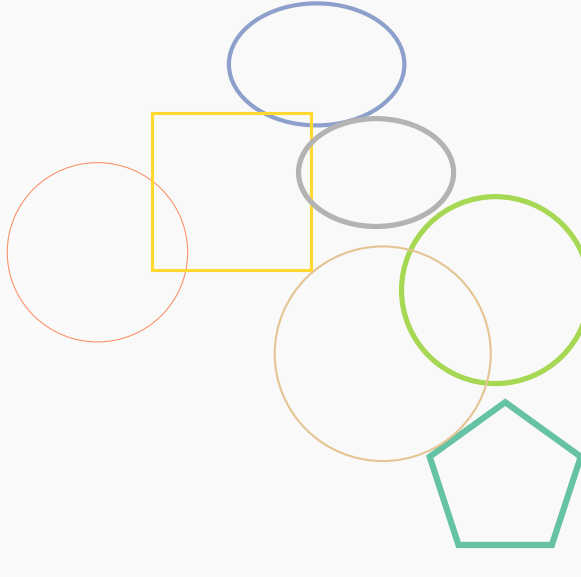[{"shape": "pentagon", "thickness": 3, "radius": 0.68, "center": [0.869, 0.166]}, {"shape": "circle", "thickness": 0.5, "radius": 0.78, "center": [0.168, 0.562]}, {"shape": "oval", "thickness": 2, "radius": 0.75, "center": [0.545, 0.888]}, {"shape": "circle", "thickness": 2.5, "radius": 0.81, "center": [0.853, 0.497]}, {"shape": "square", "thickness": 1.5, "radius": 0.68, "center": [0.398, 0.667]}, {"shape": "circle", "thickness": 1, "radius": 0.93, "center": [0.658, 0.387]}, {"shape": "oval", "thickness": 2.5, "radius": 0.67, "center": [0.647, 0.7]}]